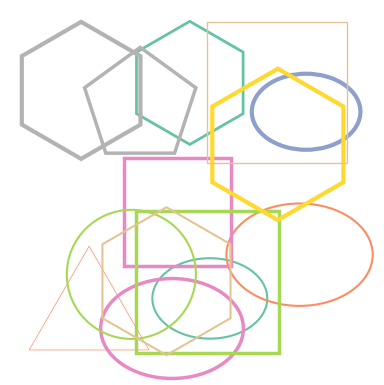[{"shape": "hexagon", "thickness": 2, "radius": 0.8, "center": [0.493, 0.785]}, {"shape": "oval", "thickness": 1.5, "radius": 0.75, "center": [0.545, 0.225]}, {"shape": "triangle", "thickness": 0.5, "radius": 0.9, "center": [0.231, 0.181]}, {"shape": "oval", "thickness": 1.5, "radius": 0.95, "center": [0.778, 0.338]}, {"shape": "oval", "thickness": 3, "radius": 0.71, "center": [0.795, 0.71]}, {"shape": "square", "thickness": 2.5, "radius": 0.7, "center": [0.461, 0.449]}, {"shape": "oval", "thickness": 2.5, "radius": 0.93, "center": [0.447, 0.147]}, {"shape": "circle", "thickness": 1.5, "radius": 0.84, "center": [0.341, 0.287]}, {"shape": "square", "thickness": 2.5, "radius": 0.92, "center": [0.539, 0.268]}, {"shape": "hexagon", "thickness": 3, "radius": 0.98, "center": [0.722, 0.625]}, {"shape": "square", "thickness": 1, "radius": 0.91, "center": [0.719, 0.759]}, {"shape": "hexagon", "thickness": 1.5, "radius": 0.96, "center": [0.432, 0.27]}, {"shape": "hexagon", "thickness": 3, "radius": 0.89, "center": [0.211, 0.765]}, {"shape": "pentagon", "thickness": 2.5, "radius": 0.76, "center": [0.364, 0.725]}]